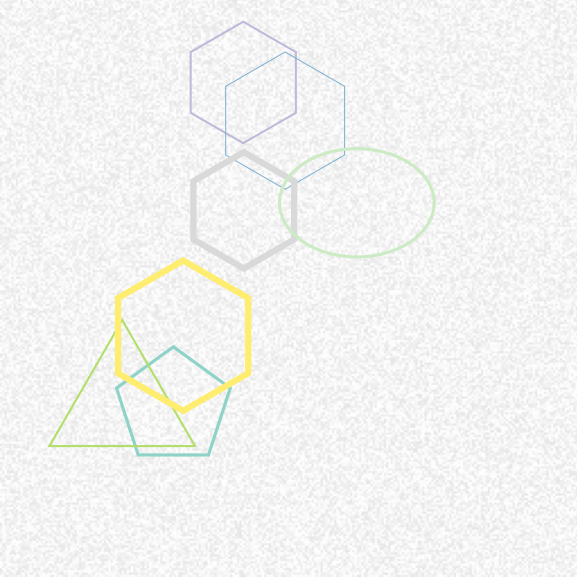[{"shape": "pentagon", "thickness": 1.5, "radius": 0.52, "center": [0.3, 0.295]}, {"shape": "hexagon", "thickness": 1, "radius": 0.53, "center": [0.421, 0.856]}, {"shape": "hexagon", "thickness": 0.5, "radius": 0.59, "center": [0.494, 0.79]}, {"shape": "triangle", "thickness": 1, "radius": 0.73, "center": [0.212, 0.299]}, {"shape": "hexagon", "thickness": 3, "radius": 0.5, "center": [0.422, 0.635]}, {"shape": "oval", "thickness": 1.5, "radius": 0.67, "center": [0.618, 0.648]}, {"shape": "hexagon", "thickness": 3, "radius": 0.65, "center": [0.317, 0.418]}]